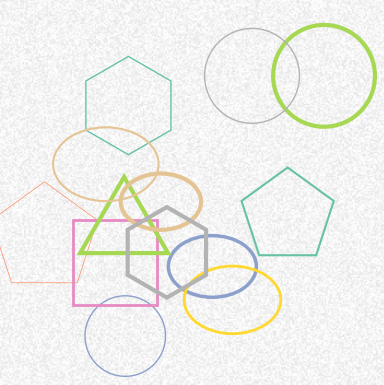[{"shape": "hexagon", "thickness": 1, "radius": 0.64, "center": [0.334, 0.726]}, {"shape": "pentagon", "thickness": 1.5, "radius": 0.63, "center": [0.747, 0.439]}, {"shape": "pentagon", "thickness": 0.5, "radius": 0.73, "center": [0.115, 0.383]}, {"shape": "oval", "thickness": 2.5, "radius": 0.57, "center": [0.552, 0.308]}, {"shape": "circle", "thickness": 1, "radius": 0.52, "center": [0.325, 0.127]}, {"shape": "square", "thickness": 2, "radius": 0.55, "center": [0.299, 0.319]}, {"shape": "circle", "thickness": 3, "radius": 0.66, "center": [0.842, 0.803]}, {"shape": "triangle", "thickness": 3, "radius": 0.66, "center": [0.322, 0.408]}, {"shape": "oval", "thickness": 2, "radius": 0.63, "center": [0.604, 0.221]}, {"shape": "oval", "thickness": 3, "radius": 0.52, "center": [0.418, 0.476]}, {"shape": "oval", "thickness": 1.5, "radius": 0.68, "center": [0.275, 0.573]}, {"shape": "circle", "thickness": 1, "radius": 0.62, "center": [0.655, 0.803]}, {"shape": "hexagon", "thickness": 3, "radius": 0.59, "center": [0.433, 0.345]}]